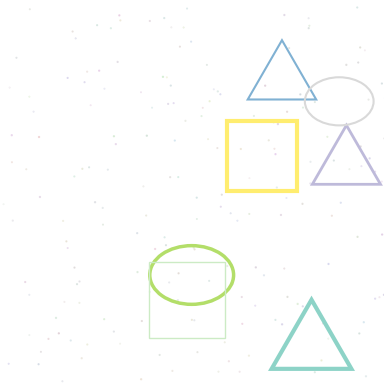[{"shape": "triangle", "thickness": 3, "radius": 0.6, "center": [0.809, 0.102]}, {"shape": "triangle", "thickness": 2, "radius": 0.51, "center": [0.9, 0.572]}, {"shape": "triangle", "thickness": 1.5, "radius": 0.51, "center": [0.732, 0.793]}, {"shape": "oval", "thickness": 2.5, "radius": 0.54, "center": [0.498, 0.286]}, {"shape": "oval", "thickness": 1.5, "radius": 0.45, "center": [0.881, 0.737]}, {"shape": "square", "thickness": 1, "radius": 0.49, "center": [0.486, 0.22]}, {"shape": "square", "thickness": 3, "radius": 0.46, "center": [0.68, 0.594]}]